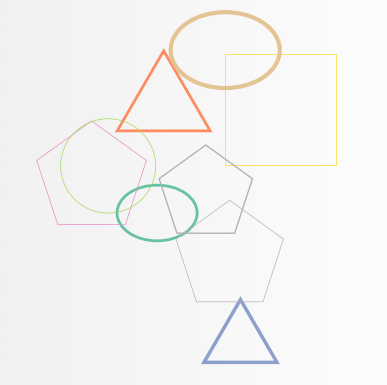[{"shape": "oval", "thickness": 2, "radius": 0.52, "center": [0.405, 0.447]}, {"shape": "triangle", "thickness": 2, "radius": 0.69, "center": [0.422, 0.729]}, {"shape": "triangle", "thickness": 2.5, "radius": 0.54, "center": [0.621, 0.113]}, {"shape": "pentagon", "thickness": 0.5, "radius": 0.74, "center": [0.236, 0.537]}, {"shape": "circle", "thickness": 0.5, "radius": 0.61, "center": [0.279, 0.569]}, {"shape": "square", "thickness": 0.5, "radius": 0.72, "center": [0.724, 0.717]}, {"shape": "oval", "thickness": 3, "radius": 0.7, "center": [0.581, 0.87]}, {"shape": "pentagon", "thickness": 0.5, "radius": 0.73, "center": [0.593, 0.334]}, {"shape": "pentagon", "thickness": 1, "radius": 0.63, "center": [0.531, 0.497]}]